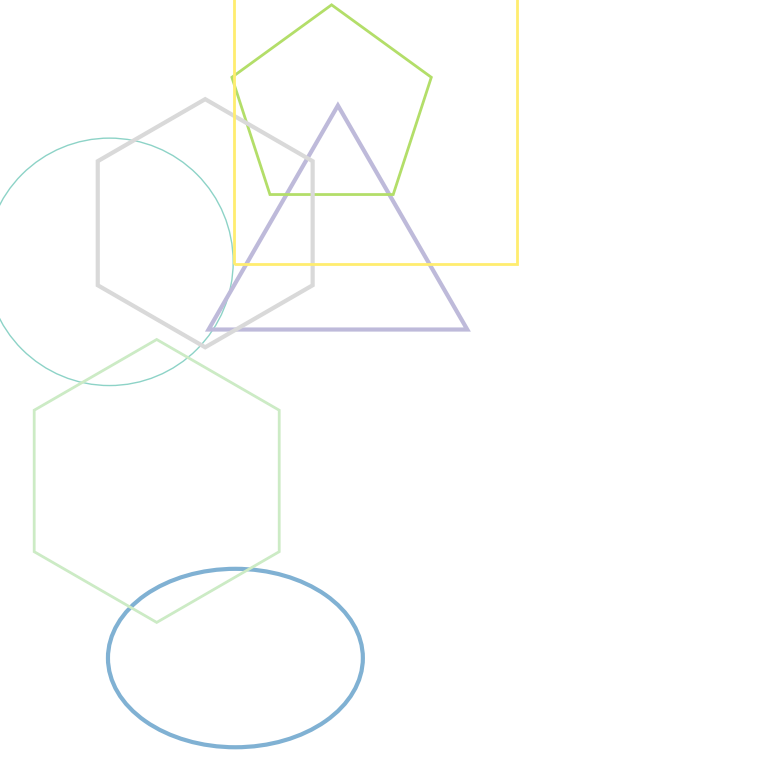[{"shape": "circle", "thickness": 0.5, "radius": 0.8, "center": [0.142, 0.66]}, {"shape": "triangle", "thickness": 1.5, "radius": 0.97, "center": [0.439, 0.669]}, {"shape": "oval", "thickness": 1.5, "radius": 0.83, "center": [0.306, 0.145]}, {"shape": "pentagon", "thickness": 1, "radius": 0.68, "center": [0.431, 0.858]}, {"shape": "hexagon", "thickness": 1.5, "radius": 0.81, "center": [0.266, 0.71]}, {"shape": "hexagon", "thickness": 1, "radius": 0.92, "center": [0.204, 0.375]}, {"shape": "square", "thickness": 1, "radius": 0.92, "center": [0.488, 0.84]}]